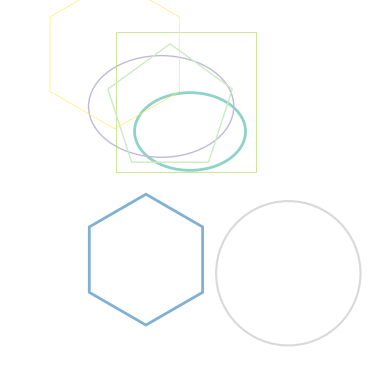[{"shape": "oval", "thickness": 2, "radius": 0.72, "center": [0.494, 0.658]}, {"shape": "oval", "thickness": 1, "radius": 0.94, "center": [0.419, 0.723]}, {"shape": "hexagon", "thickness": 2, "radius": 0.85, "center": [0.379, 0.326]}, {"shape": "square", "thickness": 0.5, "radius": 0.91, "center": [0.482, 0.735]}, {"shape": "circle", "thickness": 1.5, "radius": 0.94, "center": [0.749, 0.29]}, {"shape": "pentagon", "thickness": 1, "radius": 0.85, "center": [0.442, 0.716]}, {"shape": "hexagon", "thickness": 0.5, "radius": 0.97, "center": [0.298, 0.859]}]